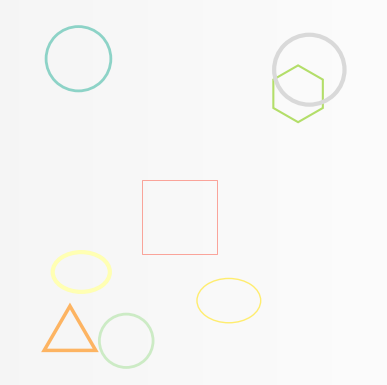[{"shape": "circle", "thickness": 2, "radius": 0.42, "center": [0.203, 0.847]}, {"shape": "oval", "thickness": 3, "radius": 0.37, "center": [0.21, 0.294]}, {"shape": "square", "thickness": 0.5, "radius": 0.48, "center": [0.463, 0.436]}, {"shape": "triangle", "thickness": 2.5, "radius": 0.38, "center": [0.181, 0.128]}, {"shape": "hexagon", "thickness": 1.5, "radius": 0.37, "center": [0.769, 0.756]}, {"shape": "circle", "thickness": 3, "radius": 0.45, "center": [0.798, 0.819]}, {"shape": "circle", "thickness": 2, "radius": 0.35, "center": [0.326, 0.115]}, {"shape": "oval", "thickness": 1, "radius": 0.41, "center": [0.591, 0.219]}]